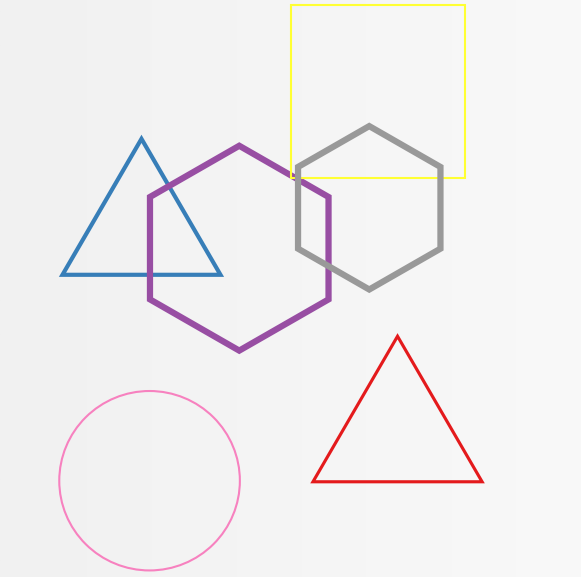[{"shape": "triangle", "thickness": 1.5, "radius": 0.84, "center": [0.684, 0.249]}, {"shape": "triangle", "thickness": 2, "radius": 0.78, "center": [0.243, 0.602]}, {"shape": "hexagon", "thickness": 3, "radius": 0.89, "center": [0.412, 0.569]}, {"shape": "square", "thickness": 1, "radius": 0.75, "center": [0.65, 0.84]}, {"shape": "circle", "thickness": 1, "radius": 0.78, "center": [0.257, 0.167]}, {"shape": "hexagon", "thickness": 3, "radius": 0.71, "center": [0.635, 0.639]}]